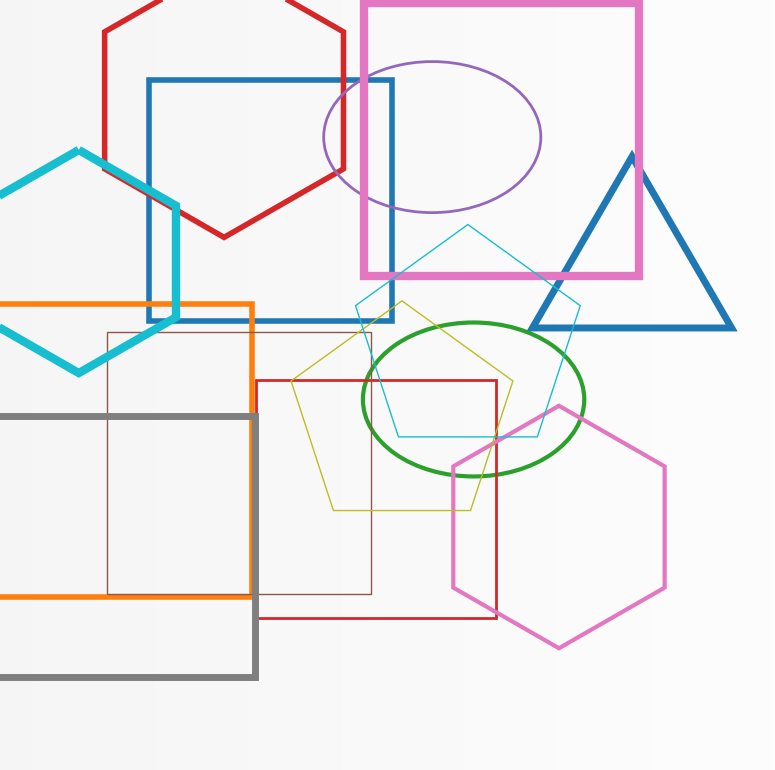[{"shape": "triangle", "thickness": 2.5, "radius": 0.74, "center": [0.816, 0.648]}, {"shape": "square", "thickness": 2, "radius": 0.78, "center": [0.349, 0.739]}, {"shape": "square", "thickness": 2, "radius": 0.95, "center": [0.135, 0.415]}, {"shape": "oval", "thickness": 1.5, "radius": 0.71, "center": [0.611, 0.481]}, {"shape": "hexagon", "thickness": 2, "radius": 0.89, "center": [0.289, 0.87]}, {"shape": "square", "thickness": 1, "radius": 0.77, "center": [0.485, 0.352]}, {"shape": "oval", "thickness": 1, "radius": 0.7, "center": [0.558, 0.822]}, {"shape": "square", "thickness": 0.5, "radius": 0.85, "center": [0.308, 0.399]}, {"shape": "square", "thickness": 3, "radius": 0.89, "center": [0.647, 0.819]}, {"shape": "hexagon", "thickness": 1.5, "radius": 0.79, "center": [0.721, 0.316]}, {"shape": "square", "thickness": 2.5, "radius": 0.85, "center": [0.16, 0.29]}, {"shape": "pentagon", "thickness": 0.5, "radius": 0.75, "center": [0.519, 0.459]}, {"shape": "pentagon", "thickness": 0.5, "radius": 0.76, "center": [0.604, 0.556]}, {"shape": "hexagon", "thickness": 3, "radius": 0.72, "center": [0.102, 0.66]}]